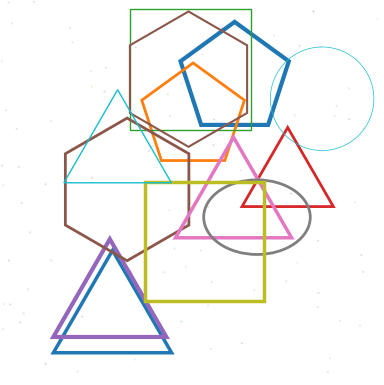[{"shape": "triangle", "thickness": 2.5, "radius": 0.89, "center": [0.292, 0.172]}, {"shape": "pentagon", "thickness": 3, "radius": 0.74, "center": [0.609, 0.795]}, {"shape": "pentagon", "thickness": 2, "radius": 0.7, "center": [0.502, 0.696]}, {"shape": "square", "thickness": 1, "radius": 0.79, "center": [0.495, 0.82]}, {"shape": "triangle", "thickness": 2, "radius": 0.68, "center": [0.747, 0.532]}, {"shape": "triangle", "thickness": 3, "radius": 0.85, "center": [0.285, 0.209]}, {"shape": "hexagon", "thickness": 2, "radius": 0.93, "center": [0.33, 0.508]}, {"shape": "hexagon", "thickness": 1.5, "radius": 0.88, "center": [0.49, 0.794]}, {"shape": "triangle", "thickness": 2.5, "radius": 0.87, "center": [0.607, 0.469]}, {"shape": "oval", "thickness": 2, "radius": 0.69, "center": [0.667, 0.436]}, {"shape": "square", "thickness": 2.5, "radius": 0.77, "center": [0.53, 0.373]}, {"shape": "circle", "thickness": 0.5, "radius": 0.67, "center": [0.837, 0.744]}, {"shape": "triangle", "thickness": 1, "radius": 0.81, "center": [0.306, 0.606]}]